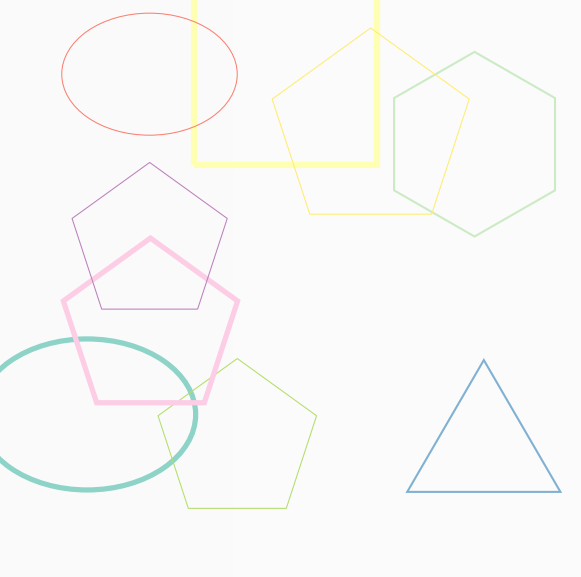[{"shape": "oval", "thickness": 2.5, "radius": 0.93, "center": [0.15, 0.281]}, {"shape": "square", "thickness": 3, "radius": 0.79, "center": [0.491, 0.871]}, {"shape": "oval", "thickness": 0.5, "radius": 0.75, "center": [0.257, 0.871]}, {"shape": "triangle", "thickness": 1, "radius": 0.76, "center": [0.832, 0.223]}, {"shape": "pentagon", "thickness": 0.5, "radius": 0.72, "center": [0.408, 0.235]}, {"shape": "pentagon", "thickness": 2.5, "radius": 0.79, "center": [0.259, 0.429]}, {"shape": "pentagon", "thickness": 0.5, "radius": 0.7, "center": [0.257, 0.577]}, {"shape": "hexagon", "thickness": 1, "radius": 0.8, "center": [0.816, 0.749]}, {"shape": "pentagon", "thickness": 0.5, "radius": 0.89, "center": [0.638, 0.772]}]